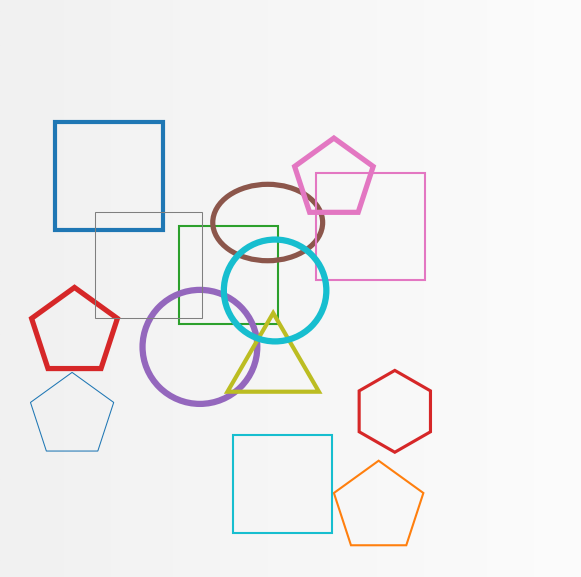[{"shape": "pentagon", "thickness": 0.5, "radius": 0.38, "center": [0.124, 0.279]}, {"shape": "square", "thickness": 2, "radius": 0.47, "center": [0.187, 0.694]}, {"shape": "pentagon", "thickness": 1, "radius": 0.4, "center": [0.651, 0.12]}, {"shape": "square", "thickness": 1, "radius": 0.43, "center": [0.393, 0.524]}, {"shape": "hexagon", "thickness": 1.5, "radius": 0.35, "center": [0.679, 0.287]}, {"shape": "pentagon", "thickness": 2.5, "radius": 0.39, "center": [0.128, 0.424]}, {"shape": "circle", "thickness": 3, "radius": 0.49, "center": [0.344, 0.398]}, {"shape": "oval", "thickness": 2.5, "radius": 0.47, "center": [0.461, 0.614]}, {"shape": "pentagon", "thickness": 2.5, "radius": 0.36, "center": [0.574, 0.689]}, {"shape": "square", "thickness": 1, "radius": 0.47, "center": [0.638, 0.607]}, {"shape": "square", "thickness": 0.5, "radius": 0.46, "center": [0.255, 0.54]}, {"shape": "triangle", "thickness": 2, "radius": 0.45, "center": [0.47, 0.366]}, {"shape": "square", "thickness": 1, "radius": 0.42, "center": [0.486, 0.161]}, {"shape": "circle", "thickness": 3, "radius": 0.44, "center": [0.473, 0.496]}]